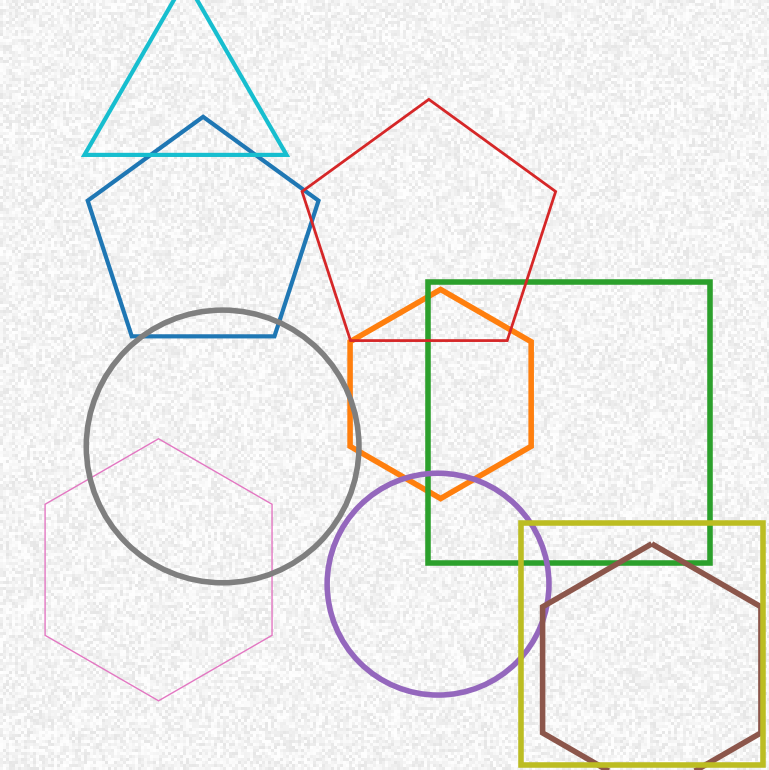[{"shape": "pentagon", "thickness": 1.5, "radius": 0.79, "center": [0.264, 0.691]}, {"shape": "hexagon", "thickness": 2, "radius": 0.68, "center": [0.572, 0.488]}, {"shape": "square", "thickness": 2, "radius": 0.91, "center": [0.739, 0.451]}, {"shape": "pentagon", "thickness": 1, "radius": 0.87, "center": [0.557, 0.698]}, {"shape": "circle", "thickness": 2, "radius": 0.72, "center": [0.569, 0.241]}, {"shape": "hexagon", "thickness": 2, "radius": 0.82, "center": [0.846, 0.13]}, {"shape": "hexagon", "thickness": 0.5, "radius": 0.85, "center": [0.206, 0.26]}, {"shape": "circle", "thickness": 2, "radius": 0.89, "center": [0.289, 0.42]}, {"shape": "square", "thickness": 2, "radius": 0.79, "center": [0.834, 0.163]}, {"shape": "triangle", "thickness": 1.5, "radius": 0.76, "center": [0.241, 0.875]}]